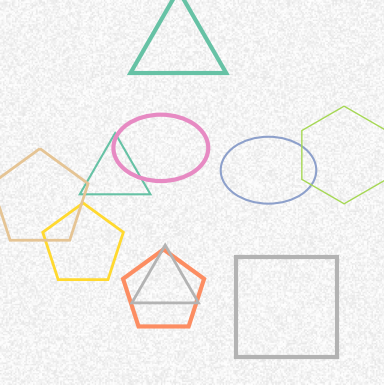[{"shape": "triangle", "thickness": 1.5, "radius": 0.53, "center": [0.299, 0.548]}, {"shape": "triangle", "thickness": 3, "radius": 0.72, "center": [0.463, 0.882]}, {"shape": "pentagon", "thickness": 3, "radius": 0.55, "center": [0.425, 0.242]}, {"shape": "oval", "thickness": 1.5, "radius": 0.62, "center": [0.697, 0.558]}, {"shape": "oval", "thickness": 3, "radius": 0.62, "center": [0.418, 0.616]}, {"shape": "hexagon", "thickness": 1, "radius": 0.63, "center": [0.894, 0.597]}, {"shape": "pentagon", "thickness": 2, "radius": 0.55, "center": [0.216, 0.363]}, {"shape": "pentagon", "thickness": 2, "radius": 0.66, "center": [0.104, 0.482]}, {"shape": "triangle", "thickness": 2, "radius": 0.5, "center": [0.429, 0.263]}, {"shape": "square", "thickness": 3, "radius": 0.65, "center": [0.744, 0.203]}]